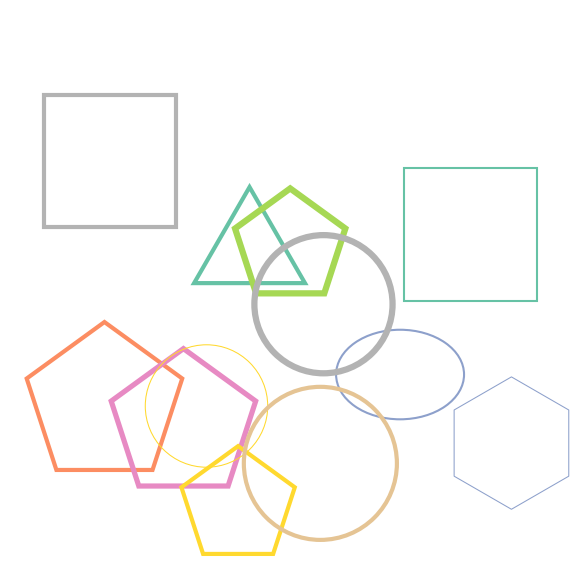[{"shape": "square", "thickness": 1, "radius": 0.58, "center": [0.815, 0.594]}, {"shape": "triangle", "thickness": 2, "radius": 0.55, "center": [0.432, 0.564]}, {"shape": "pentagon", "thickness": 2, "radius": 0.71, "center": [0.181, 0.3]}, {"shape": "oval", "thickness": 1, "radius": 0.55, "center": [0.693, 0.351]}, {"shape": "hexagon", "thickness": 0.5, "radius": 0.57, "center": [0.886, 0.232]}, {"shape": "pentagon", "thickness": 2.5, "radius": 0.66, "center": [0.318, 0.264]}, {"shape": "pentagon", "thickness": 3, "radius": 0.5, "center": [0.503, 0.572]}, {"shape": "pentagon", "thickness": 2, "radius": 0.52, "center": [0.412, 0.123]}, {"shape": "circle", "thickness": 0.5, "radius": 0.53, "center": [0.358, 0.296]}, {"shape": "circle", "thickness": 2, "radius": 0.66, "center": [0.555, 0.197]}, {"shape": "circle", "thickness": 3, "radius": 0.6, "center": [0.56, 0.472]}, {"shape": "square", "thickness": 2, "radius": 0.57, "center": [0.19, 0.721]}]